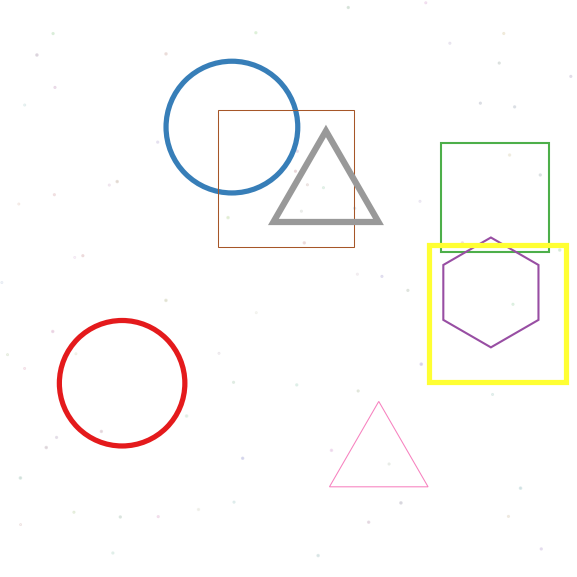[{"shape": "circle", "thickness": 2.5, "radius": 0.54, "center": [0.211, 0.336]}, {"shape": "circle", "thickness": 2.5, "radius": 0.57, "center": [0.402, 0.779]}, {"shape": "square", "thickness": 1, "radius": 0.47, "center": [0.857, 0.658]}, {"shape": "hexagon", "thickness": 1, "radius": 0.48, "center": [0.85, 0.493]}, {"shape": "square", "thickness": 2.5, "radius": 0.59, "center": [0.861, 0.456]}, {"shape": "square", "thickness": 0.5, "radius": 0.59, "center": [0.495, 0.69]}, {"shape": "triangle", "thickness": 0.5, "radius": 0.49, "center": [0.656, 0.205]}, {"shape": "triangle", "thickness": 3, "radius": 0.53, "center": [0.564, 0.667]}]